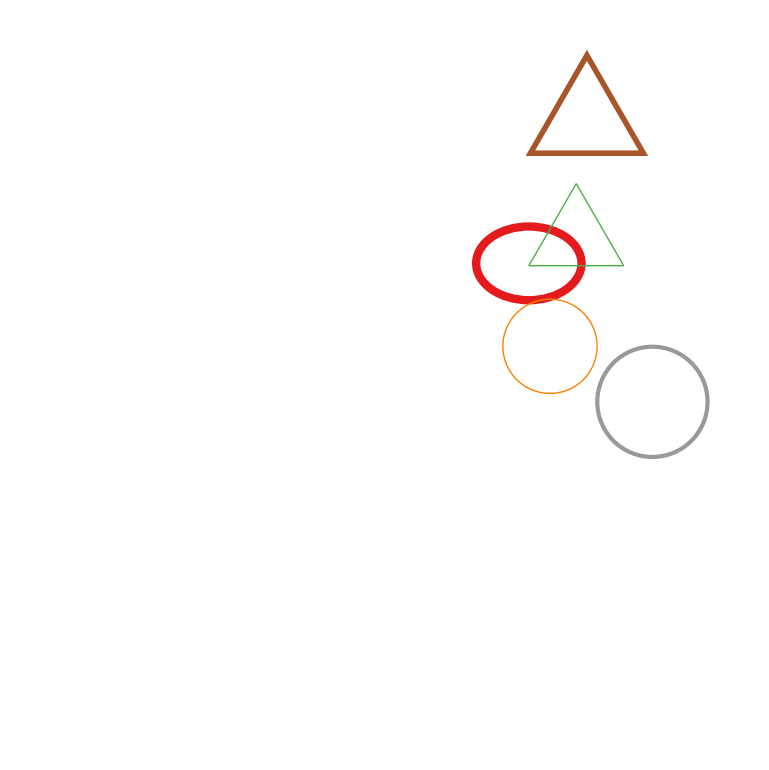[{"shape": "oval", "thickness": 3, "radius": 0.34, "center": [0.687, 0.658]}, {"shape": "triangle", "thickness": 0.5, "radius": 0.36, "center": [0.748, 0.69]}, {"shape": "circle", "thickness": 0.5, "radius": 0.31, "center": [0.714, 0.55]}, {"shape": "triangle", "thickness": 2, "radius": 0.42, "center": [0.762, 0.843]}, {"shape": "circle", "thickness": 1.5, "radius": 0.36, "center": [0.847, 0.478]}]